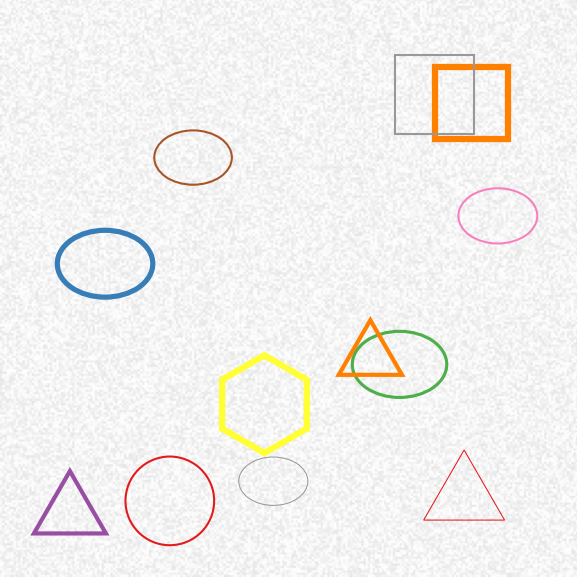[{"shape": "circle", "thickness": 1, "radius": 0.38, "center": [0.294, 0.132]}, {"shape": "triangle", "thickness": 0.5, "radius": 0.4, "center": [0.804, 0.139]}, {"shape": "oval", "thickness": 2.5, "radius": 0.41, "center": [0.182, 0.542]}, {"shape": "oval", "thickness": 1.5, "radius": 0.41, "center": [0.692, 0.368]}, {"shape": "triangle", "thickness": 2, "radius": 0.36, "center": [0.121, 0.111]}, {"shape": "square", "thickness": 3, "radius": 0.32, "center": [0.817, 0.821]}, {"shape": "triangle", "thickness": 2, "radius": 0.32, "center": [0.641, 0.382]}, {"shape": "hexagon", "thickness": 3, "radius": 0.42, "center": [0.458, 0.299]}, {"shape": "oval", "thickness": 1, "radius": 0.34, "center": [0.334, 0.726]}, {"shape": "oval", "thickness": 1, "radius": 0.34, "center": [0.862, 0.625]}, {"shape": "square", "thickness": 1, "radius": 0.34, "center": [0.752, 0.835]}, {"shape": "oval", "thickness": 0.5, "radius": 0.3, "center": [0.473, 0.166]}]